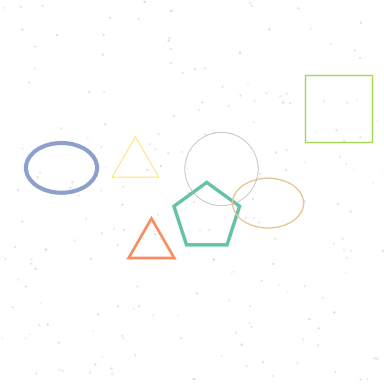[{"shape": "pentagon", "thickness": 2.5, "radius": 0.45, "center": [0.537, 0.437]}, {"shape": "triangle", "thickness": 2, "radius": 0.34, "center": [0.393, 0.364]}, {"shape": "oval", "thickness": 3, "radius": 0.46, "center": [0.16, 0.564]}, {"shape": "square", "thickness": 1, "radius": 0.44, "center": [0.879, 0.718]}, {"shape": "triangle", "thickness": 0.5, "radius": 0.35, "center": [0.352, 0.575]}, {"shape": "oval", "thickness": 1, "radius": 0.46, "center": [0.696, 0.472]}, {"shape": "circle", "thickness": 0.5, "radius": 0.48, "center": [0.575, 0.561]}]